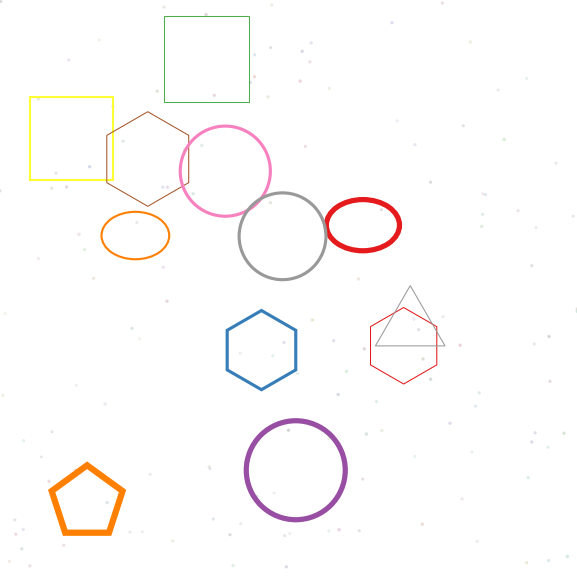[{"shape": "oval", "thickness": 2.5, "radius": 0.32, "center": [0.628, 0.609]}, {"shape": "hexagon", "thickness": 0.5, "radius": 0.33, "center": [0.699, 0.4]}, {"shape": "hexagon", "thickness": 1.5, "radius": 0.34, "center": [0.453, 0.393]}, {"shape": "square", "thickness": 0.5, "radius": 0.37, "center": [0.357, 0.897]}, {"shape": "circle", "thickness": 2.5, "radius": 0.43, "center": [0.512, 0.185]}, {"shape": "oval", "thickness": 1, "radius": 0.29, "center": [0.234, 0.591]}, {"shape": "pentagon", "thickness": 3, "radius": 0.32, "center": [0.151, 0.129]}, {"shape": "square", "thickness": 1, "radius": 0.36, "center": [0.124, 0.76]}, {"shape": "hexagon", "thickness": 0.5, "radius": 0.41, "center": [0.256, 0.724]}, {"shape": "circle", "thickness": 1.5, "radius": 0.39, "center": [0.39, 0.703]}, {"shape": "circle", "thickness": 1.5, "radius": 0.38, "center": [0.489, 0.59]}, {"shape": "triangle", "thickness": 0.5, "radius": 0.35, "center": [0.71, 0.435]}]